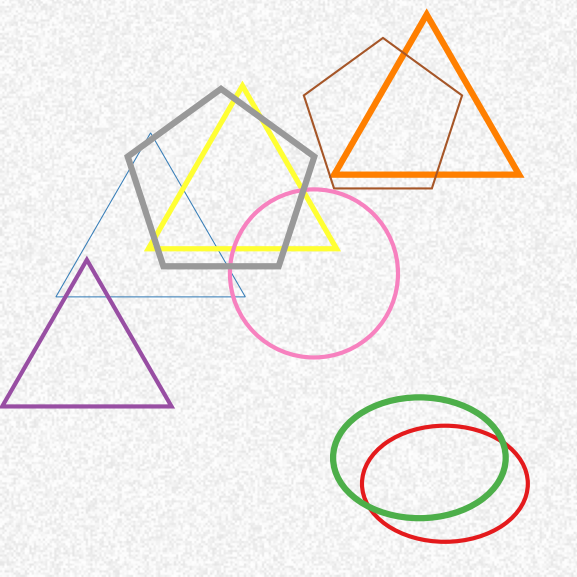[{"shape": "oval", "thickness": 2, "radius": 0.72, "center": [0.77, 0.161]}, {"shape": "triangle", "thickness": 0.5, "radius": 0.95, "center": [0.261, 0.58]}, {"shape": "oval", "thickness": 3, "radius": 0.75, "center": [0.726, 0.206]}, {"shape": "triangle", "thickness": 2, "radius": 0.85, "center": [0.15, 0.38]}, {"shape": "triangle", "thickness": 3, "radius": 0.92, "center": [0.739, 0.789]}, {"shape": "triangle", "thickness": 2.5, "radius": 0.94, "center": [0.42, 0.662]}, {"shape": "pentagon", "thickness": 1, "radius": 0.72, "center": [0.663, 0.789]}, {"shape": "circle", "thickness": 2, "radius": 0.73, "center": [0.544, 0.526]}, {"shape": "pentagon", "thickness": 3, "radius": 0.85, "center": [0.383, 0.675]}]